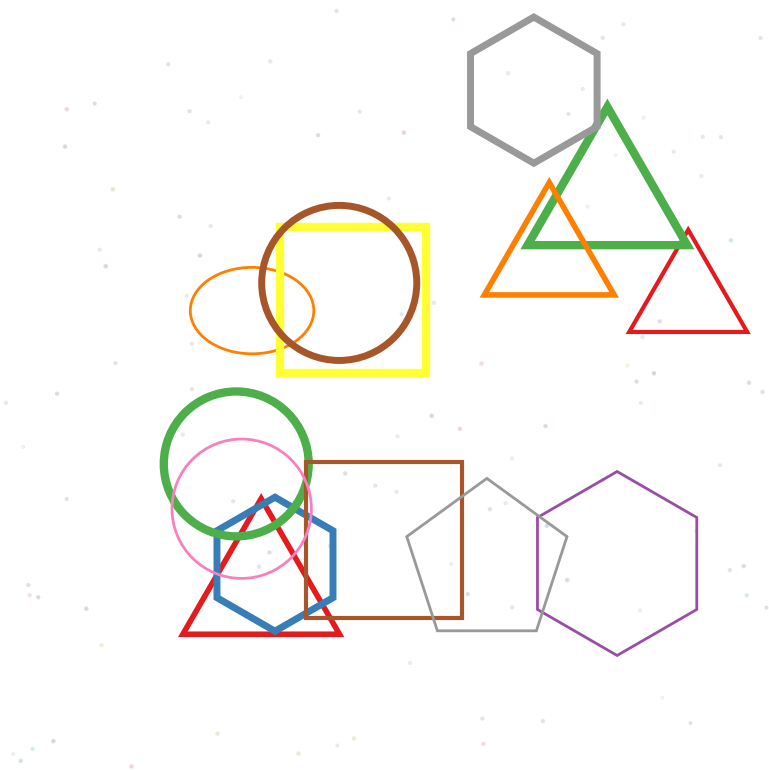[{"shape": "triangle", "thickness": 2, "radius": 0.59, "center": [0.339, 0.235]}, {"shape": "triangle", "thickness": 1.5, "radius": 0.44, "center": [0.894, 0.613]}, {"shape": "hexagon", "thickness": 2.5, "radius": 0.43, "center": [0.357, 0.267]}, {"shape": "circle", "thickness": 3, "radius": 0.47, "center": [0.307, 0.398]}, {"shape": "triangle", "thickness": 3, "radius": 0.6, "center": [0.789, 0.741]}, {"shape": "hexagon", "thickness": 1, "radius": 0.6, "center": [0.801, 0.268]}, {"shape": "oval", "thickness": 1, "radius": 0.4, "center": [0.327, 0.597]}, {"shape": "triangle", "thickness": 2, "radius": 0.49, "center": [0.713, 0.666]}, {"shape": "square", "thickness": 3, "radius": 0.48, "center": [0.459, 0.61]}, {"shape": "circle", "thickness": 2.5, "radius": 0.5, "center": [0.441, 0.633]}, {"shape": "square", "thickness": 1.5, "radius": 0.51, "center": [0.498, 0.298]}, {"shape": "circle", "thickness": 1, "radius": 0.45, "center": [0.314, 0.339]}, {"shape": "pentagon", "thickness": 1, "radius": 0.55, "center": [0.632, 0.269]}, {"shape": "hexagon", "thickness": 2.5, "radius": 0.47, "center": [0.693, 0.883]}]